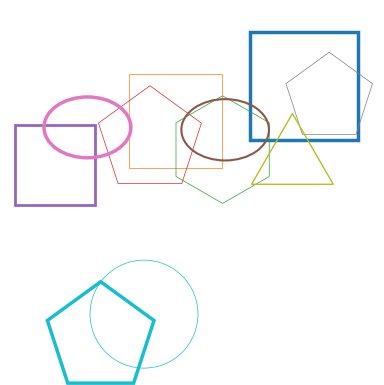[{"shape": "square", "thickness": 2.5, "radius": 0.7, "center": [0.79, 0.777]}, {"shape": "square", "thickness": 0.5, "radius": 0.61, "center": [0.456, 0.686]}, {"shape": "hexagon", "thickness": 0.5, "radius": 0.7, "center": [0.578, 0.611]}, {"shape": "pentagon", "thickness": 0.5, "radius": 0.7, "center": [0.389, 0.637]}, {"shape": "square", "thickness": 2, "radius": 0.52, "center": [0.144, 0.571]}, {"shape": "oval", "thickness": 1.5, "radius": 0.57, "center": [0.585, 0.663]}, {"shape": "oval", "thickness": 2.5, "radius": 0.56, "center": [0.227, 0.669]}, {"shape": "pentagon", "thickness": 0.5, "radius": 0.59, "center": [0.855, 0.746]}, {"shape": "triangle", "thickness": 1, "radius": 0.61, "center": [0.759, 0.583]}, {"shape": "circle", "thickness": 0.5, "radius": 0.7, "center": [0.374, 0.184]}, {"shape": "pentagon", "thickness": 2.5, "radius": 0.73, "center": [0.262, 0.123]}]